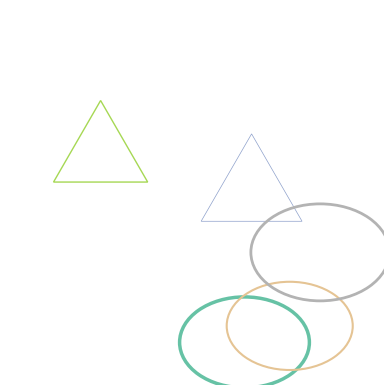[{"shape": "oval", "thickness": 2.5, "radius": 0.84, "center": [0.635, 0.111]}, {"shape": "triangle", "thickness": 0.5, "radius": 0.76, "center": [0.653, 0.501]}, {"shape": "triangle", "thickness": 1, "radius": 0.71, "center": [0.261, 0.598]}, {"shape": "oval", "thickness": 1.5, "radius": 0.82, "center": [0.753, 0.154]}, {"shape": "oval", "thickness": 2, "radius": 0.9, "center": [0.832, 0.344]}]